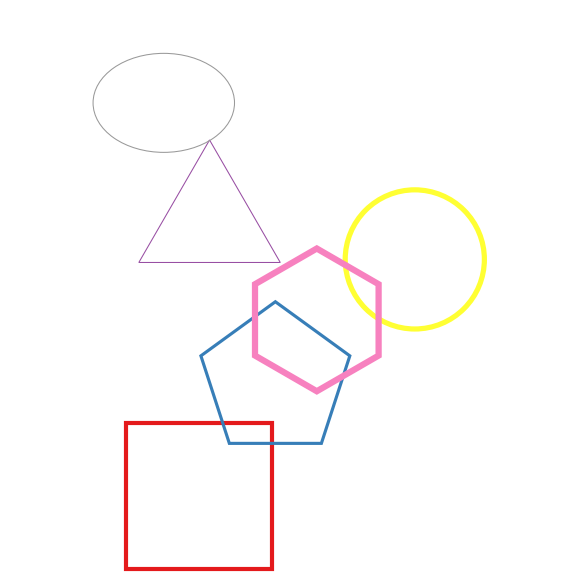[{"shape": "square", "thickness": 2, "radius": 0.63, "center": [0.345, 0.14]}, {"shape": "pentagon", "thickness": 1.5, "radius": 0.68, "center": [0.477, 0.341]}, {"shape": "triangle", "thickness": 0.5, "radius": 0.71, "center": [0.363, 0.615]}, {"shape": "circle", "thickness": 2.5, "radius": 0.6, "center": [0.718, 0.55]}, {"shape": "hexagon", "thickness": 3, "radius": 0.62, "center": [0.549, 0.445]}, {"shape": "oval", "thickness": 0.5, "radius": 0.61, "center": [0.284, 0.821]}]